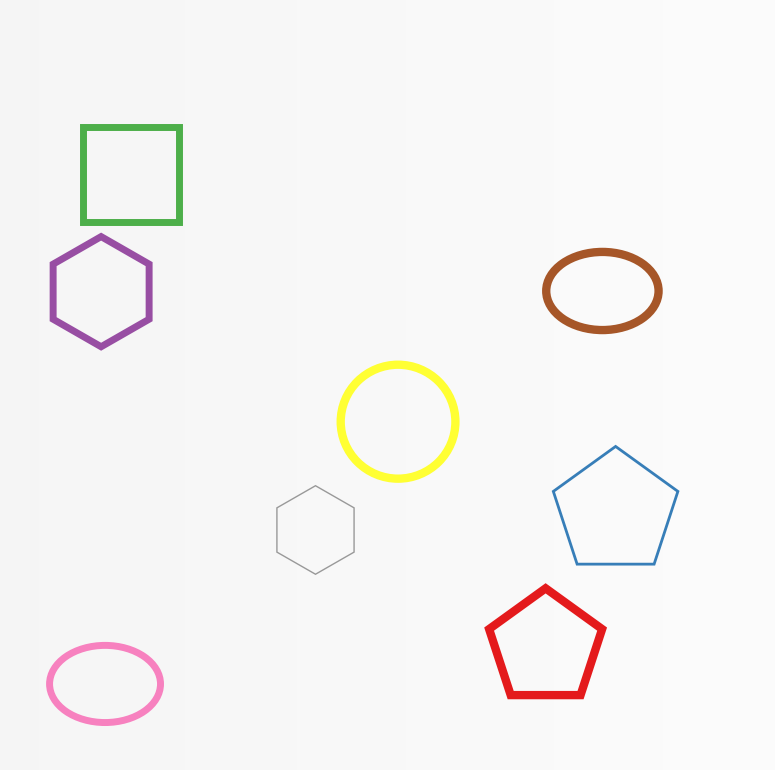[{"shape": "pentagon", "thickness": 3, "radius": 0.38, "center": [0.704, 0.159]}, {"shape": "pentagon", "thickness": 1, "radius": 0.42, "center": [0.794, 0.336]}, {"shape": "square", "thickness": 2.5, "radius": 0.31, "center": [0.169, 0.773]}, {"shape": "hexagon", "thickness": 2.5, "radius": 0.36, "center": [0.13, 0.621]}, {"shape": "circle", "thickness": 3, "radius": 0.37, "center": [0.514, 0.452]}, {"shape": "oval", "thickness": 3, "radius": 0.36, "center": [0.777, 0.622]}, {"shape": "oval", "thickness": 2.5, "radius": 0.36, "center": [0.136, 0.112]}, {"shape": "hexagon", "thickness": 0.5, "radius": 0.29, "center": [0.407, 0.312]}]